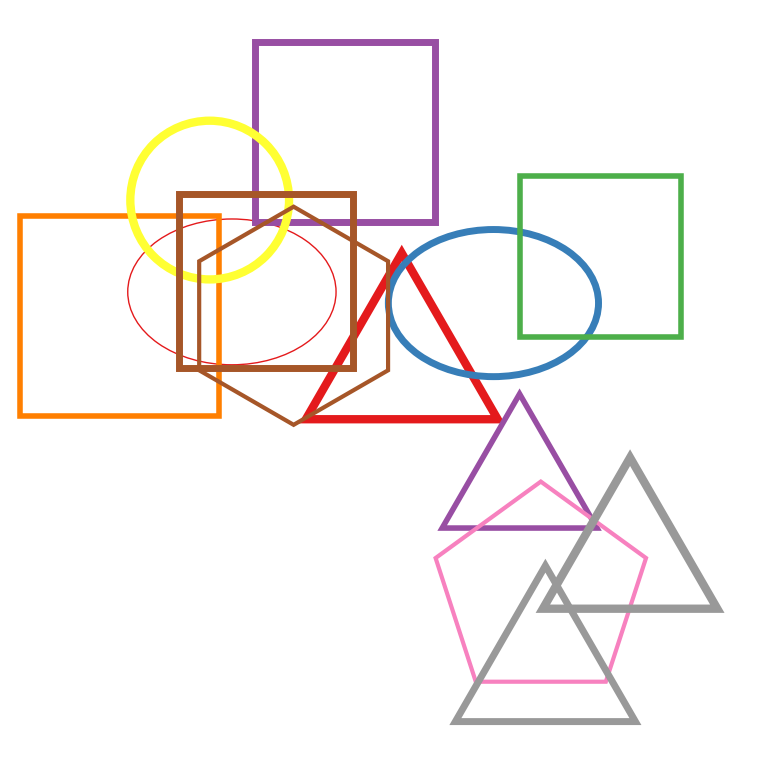[{"shape": "oval", "thickness": 0.5, "radius": 0.68, "center": [0.301, 0.621]}, {"shape": "triangle", "thickness": 3, "radius": 0.72, "center": [0.522, 0.527]}, {"shape": "oval", "thickness": 2.5, "radius": 0.68, "center": [0.641, 0.606]}, {"shape": "square", "thickness": 2, "radius": 0.52, "center": [0.78, 0.667]}, {"shape": "triangle", "thickness": 2, "radius": 0.58, "center": [0.675, 0.372]}, {"shape": "square", "thickness": 2.5, "radius": 0.59, "center": [0.448, 0.828]}, {"shape": "square", "thickness": 2, "radius": 0.65, "center": [0.155, 0.59]}, {"shape": "circle", "thickness": 3, "radius": 0.52, "center": [0.272, 0.74]}, {"shape": "square", "thickness": 2.5, "radius": 0.57, "center": [0.345, 0.635]}, {"shape": "hexagon", "thickness": 1.5, "radius": 0.71, "center": [0.381, 0.59]}, {"shape": "pentagon", "thickness": 1.5, "radius": 0.72, "center": [0.702, 0.231]}, {"shape": "triangle", "thickness": 3, "radius": 0.65, "center": [0.818, 0.275]}, {"shape": "triangle", "thickness": 2.5, "radius": 0.68, "center": [0.708, 0.13]}]